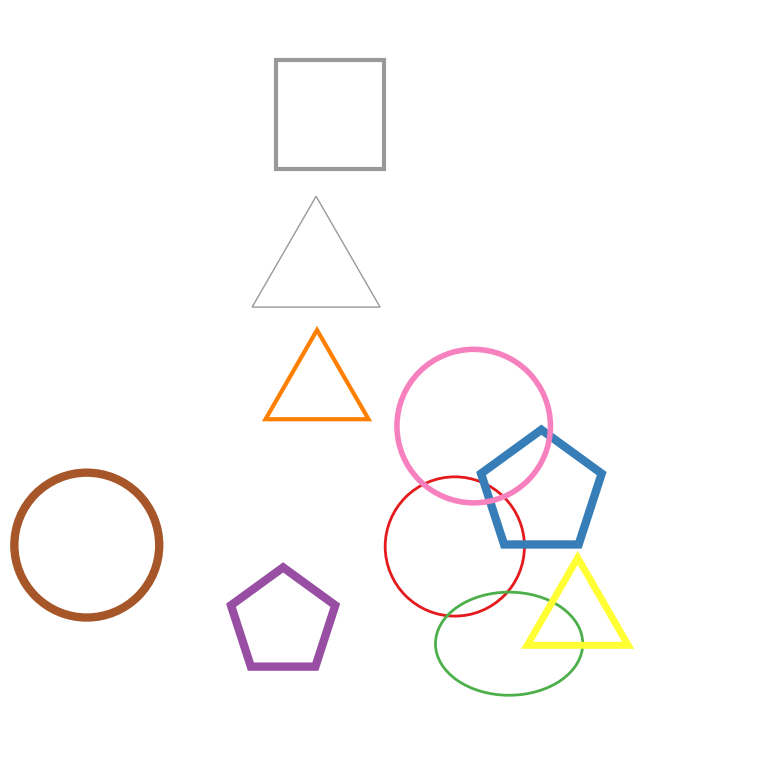[{"shape": "circle", "thickness": 1, "radius": 0.45, "center": [0.591, 0.29]}, {"shape": "pentagon", "thickness": 3, "radius": 0.41, "center": [0.703, 0.36]}, {"shape": "oval", "thickness": 1, "radius": 0.48, "center": [0.661, 0.164]}, {"shape": "pentagon", "thickness": 3, "radius": 0.36, "center": [0.368, 0.192]}, {"shape": "triangle", "thickness": 1.5, "radius": 0.39, "center": [0.412, 0.494]}, {"shape": "triangle", "thickness": 2.5, "radius": 0.38, "center": [0.75, 0.2]}, {"shape": "circle", "thickness": 3, "radius": 0.47, "center": [0.113, 0.292]}, {"shape": "circle", "thickness": 2, "radius": 0.5, "center": [0.615, 0.447]}, {"shape": "square", "thickness": 1.5, "radius": 0.35, "center": [0.429, 0.852]}, {"shape": "triangle", "thickness": 0.5, "radius": 0.48, "center": [0.411, 0.649]}]